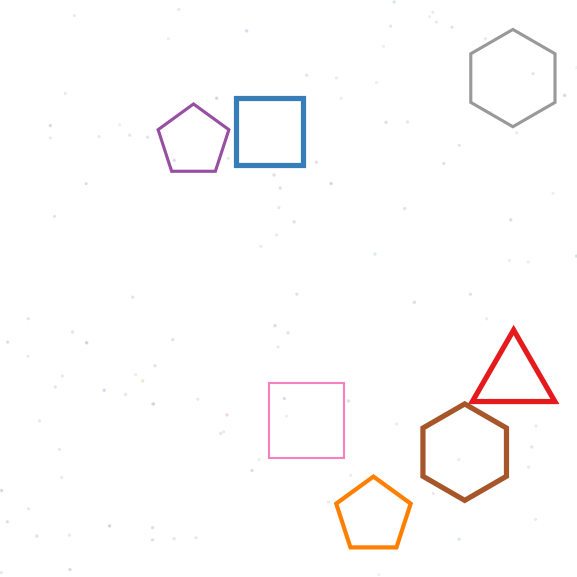[{"shape": "triangle", "thickness": 2.5, "radius": 0.41, "center": [0.889, 0.345]}, {"shape": "square", "thickness": 2.5, "radius": 0.29, "center": [0.466, 0.771]}, {"shape": "pentagon", "thickness": 1.5, "radius": 0.32, "center": [0.335, 0.755]}, {"shape": "pentagon", "thickness": 2, "radius": 0.34, "center": [0.647, 0.106]}, {"shape": "hexagon", "thickness": 2.5, "radius": 0.42, "center": [0.805, 0.216]}, {"shape": "square", "thickness": 1, "radius": 0.32, "center": [0.53, 0.27]}, {"shape": "hexagon", "thickness": 1.5, "radius": 0.42, "center": [0.888, 0.864]}]